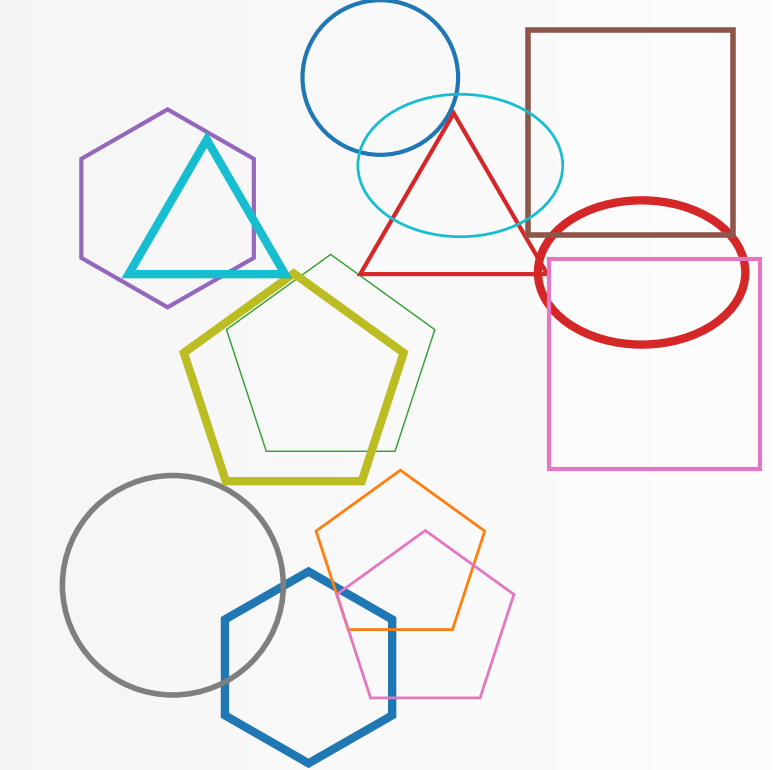[{"shape": "hexagon", "thickness": 3, "radius": 0.62, "center": [0.398, 0.133]}, {"shape": "circle", "thickness": 1.5, "radius": 0.5, "center": [0.491, 0.899]}, {"shape": "pentagon", "thickness": 1, "radius": 0.57, "center": [0.517, 0.275]}, {"shape": "pentagon", "thickness": 0.5, "radius": 0.71, "center": [0.427, 0.528]}, {"shape": "oval", "thickness": 3, "radius": 0.67, "center": [0.828, 0.646]}, {"shape": "triangle", "thickness": 1.5, "radius": 0.7, "center": [0.585, 0.714]}, {"shape": "hexagon", "thickness": 1.5, "radius": 0.64, "center": [0.216, 0.729]}, {"shape": "square", "thickness": 2, "radius": 0.66, "center": [0.814, 0.828]}, {"shape": "pentagon", "thickness": 1, "radius": 0.6, "center": [0.549, 0.191]}, {"shape": "square", "thickness": 1.5, "radius": 0.68, "center": [0.845, 0.527]}, {"shape": "circle", "thickness": 2, "radius": 0.71, "center": [0.223, 0.24]}, {"shape": "pentagon", "thickness": 3, "radius": 0.75, "center": [0.379, 0.496]}, {"shape": "oval", "thickness": 1, "radius": 0.66, "center": [0.594, 0.785]}, {"shape": "triangle", "thickness": 3, "radius": 0.58, "center": [0.267, 0.702]}]